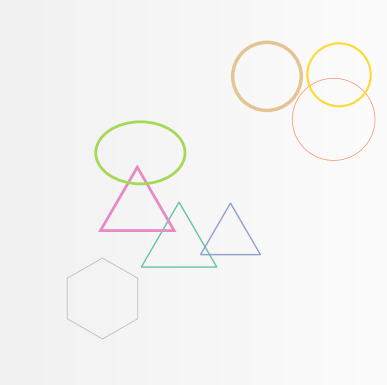[{"shape": "triangle", "thickness": 1, "radius": 0.56, "center": [0.462, 0.363]}, {"shape": "circle", "thickness": 0.5, "radius": 0.53, "center": [0.861, 0.69]}, {"shape": "triangle", "thickness": 1, "radius": 0.45, "center": [0.595, 0.383]}, {"shape": "triangle", "thickness": 2, "radius": 0.55, "center": [0.354, 0.456]}, {"shape": "oval", "thickness": 2, "radius": 0.58, "center": [0.362, 0.603]}, {"shape": "circle", "thickness": 1.5, "radius": 0.41, "center": [0.875, 0.806]}, {"shape": "circle", "thickness": 2.5, "radius": 0.44, "center": [0.689, 0.802]}, {"shape": "hexagon", "thickness": 0.5, "radius": 0.53, "center": [0.265, 0.225]}]